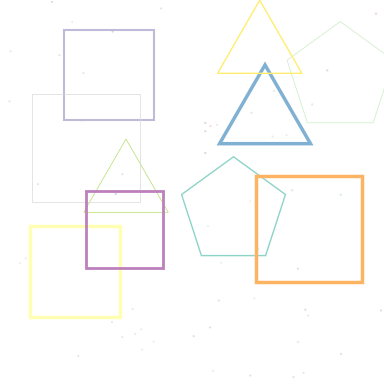[{"shape": "pentagon", "thickness": 1, "radius": 0.71, "center": [0.607, 0.451]}, {"shape": "square", "thickness": 2.5, "radius": 0.59, "center": [0.195, 0.295]}, {"shape": "square", "thickness": 1.5, "radius": 0.59, "center": [0.284, 0.804]}, {"shape": "triangle", "thickness": 2.5, "radius": 0.68, "center": [0.688, 0.695]}, {"shape": "square", "thickness": 2.5, "radius": 0.68, "center": [0.803, 0.406]}, {"shape": "triangle", "thickness": 0.5, "radius": 0.63, "center": [0.327, 0.512]}, {"shape": "square", "thickness": 0.5, "radius": 0.7, "center": [0.224, 0.615]}, {"shape": "square", "thickness": 2, "radius": 0.5, "center": [0.324, 0.404]}, {"shape": "pentagon", "thickness": 0.5, "radius": 0.73, "center": [0.884, 0.799]}, {"shape": "triangle", "thickness": 1, "radius": 0.63, "center": [0.675, 0.873]}]